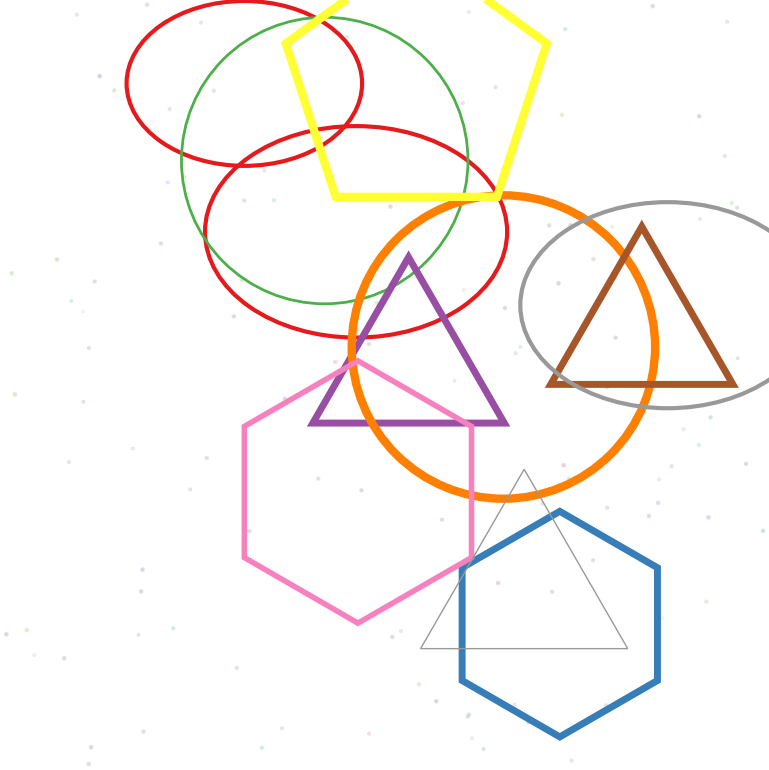[{"shape": "oval", "thickness": 1.5, "radius": 0.98, "center": [0.462, 0.699]}, {"shape": "oval", "thickness": 1.5, "radius": 0.76, "center": [0.317, 0.892]}, {"shape": "hexagon", "thickness": 2.5, "radius": 0.73, "center": [0.727, 0.189]}, {"shape": "circle", "thickness": 1, "radius": 0.93, "center": [0.422, 0.792]}, {"shape": "triangle", "thickness": 2.5, "radius": 0.72, "center": [0.531, 0.522]}, {"shape": "circle", "thickness": 3, "radius": 0.99, "center": [0.654, 0.549]}, {"shape": "pentagon", "thickness": 3, "radius": 0.89, "center": [0.541, 0.888]}, {"shape": "triangle", "thickness": 2.5, "radius": 0.68, "center": [0.834, 0.569]}, {"shape": "hexagon", "thickness": 2, "radius": 0.85, "center": [0.465, 0.361]}, {"shape": "oval", "thickness": 1.5, "radius": 0.96, "center": [0.867, 0.604]}, {"shape": "triangle", "thickness": 0.5, "radius": 0.78, "center": [0.681, 0.235]}]